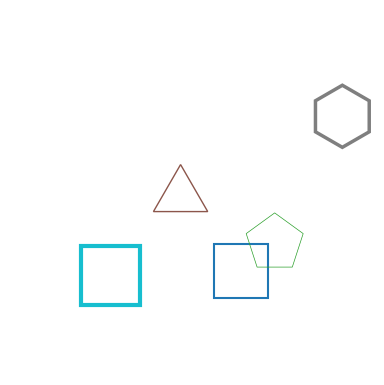[{"shape": "square", "thickness": 1.5, "radius": 0.36, "center": [0.626, 0.296]}, {"shape": "pentagon", "thickness": 0.5, "radius": 0.39, "center": [0.713, 0.369]}, {"shape": "triangle", "thickness": 1, "radius": 0.41, "center": [0.469, 0.491]}, {"shape": "hexagon", "thickness": 2.5, "radius": 0.4, "center": [0.889, 0.698]}, {"shape": "square", "thickness": 3, "radius": 0.38, "center": [0.288, 0.285]}]